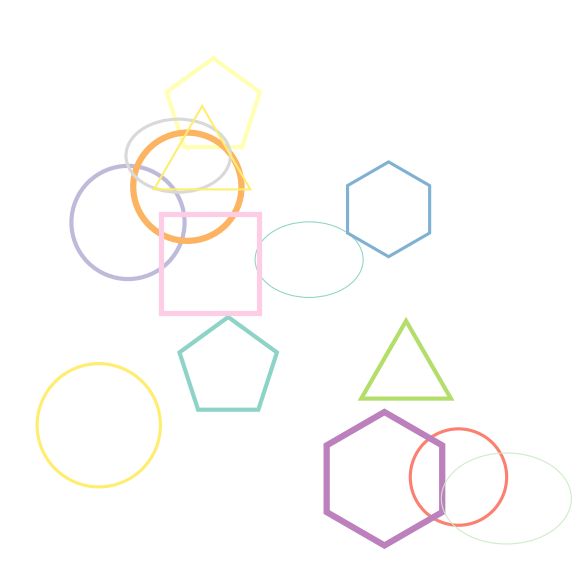[{"shape": "oval", "thickness": 0.5, "radius": 0.47, "center": [0.535, 0.55]}, {"shape": "pentagon", "thickness": 2, "radius": 0.44, "center": [0.395, 0.361]}, {"shape": "pentagon", "thickness": 2, "radius": 0.42, "center": [0.369, 0.813]}, {"shape": "circle", "thickness": 2, "radius": 0.49, "center": [0.222, 0.614]}, {"shape": "circle", "thickness": 1.5, "radius": 0.42, "center": [0.794, 0.173]}, {"shape": "hexagon", "thickness": 1.5, "radius": 0.41, "center": [0.673, 0.637]}, {"shape": "circle", "thickness": 3, "radius": 0.47, "center": [0.324, 0.676]}, {"shape": "triangle", "thickness": 2, "radius": 0.45, "center": [0.703, 0.354]}, {"shape": "square", "thickness": 2.5, "radius": 0.43, "center": [0.364, 0.543]}, {"shape": "oval", "thickness": 1.5, "radius": 0.45, "center": [0.309, 0.73]}, {"shape": "hexagon", "thickness": 3, "radius": 0.58, "center": [0.666, 0.17]}, {"shape": "oval", "thickness": 0.5, "radius": 0.56, "center": [0.877, 0.136]}, {"shape": "circle", "thickness": 1.5, "radius": 0.53, "center": [0.171, 0.263]}, {"shape": "triangle", "thickness": 1, "radius": 0.48, "center": [0.35, 0.719]}]